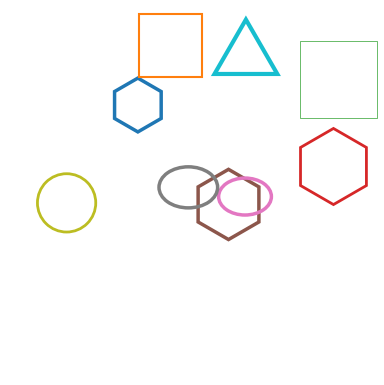[{"shape": "hexagon", "thickness": 2.5, "radius": 0.35, "center": [0.358, 0.727]}, {"shape": "square", "thickness": 1.5, "radius": 0.4, "center": [0.443, 0.882]}, {"shape": "square", "thickness": 0.5, "radius": 0.5, "center": [0.88, 0.792]}, {"shape": "hexagon", "thickness": 2, "radius": 0.49, "center": [0.866, 0.568]}, {"shape": "hexagon", "thickness": 2.5, "radius": 0.46, "center": [0.594, 0.469]}, {"shape": "oval", "thickness": 2.5, "radius": 0.34, "center": [0.636, 0.489]}, {"shape": "oval", "thickness": 2.5, "radius": 0.38, "center": [0.489, 0.513]}, {"shape": "circle", "thickness": 2, "radius": 0.38, "center": [0.173, 0.473]}, {"shape": "triangle", "thickness": 3, "radius": 0.47, "center": [0.639, 0.855]}]